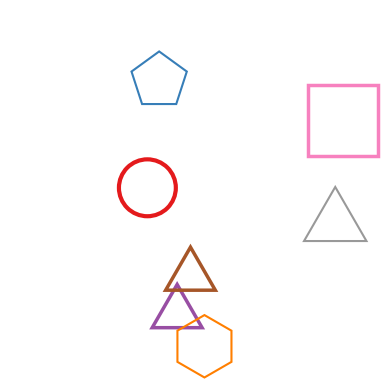[{"shape": "circle", "thickness": 3, "radius": 0.37, "center": [0.383, 0.512]}, {"shape": "pentagon", "thickness": 1.5, "radius": 0.38, "center": [0.413, 0.791]}, {"shape": "triangle", "thickness": 2.5, "radius": 0.37, "center": [0.46, 0.186]}, {"shape": "hexagon", "thickness": 1.5, "radius": 0.41, "center": [0.531, 0.101]}, {"shape": "triangle", "thickness": 2.5, "radius": 0.37, "center": [0.495, 0.284]}, {"shape": "square", "thickness": 2.5, "radius": 0.46, "center": [0.892, 0.687]}, {"shape": "triangle", "thickness": 1.5, "radius": 0.47, "center": [0.871, 0.421]}]